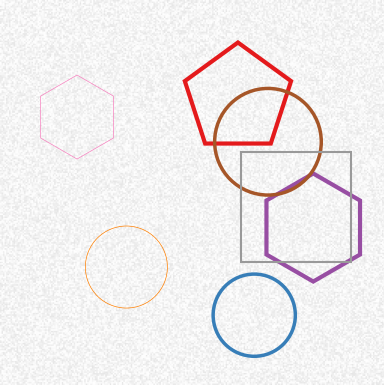[{"shape": "pentagon", "thickness": 3, "radius": 0.73, "center": [0.618, 0.745]}, {"shape": "circle", "thickness": 2.5, "radius": 0.53, "center": [0.66, 0.181]}, {"shape": "hexagon", "thickness": 3, "radius": 0.7, "center": [0.814, 0.409]}, {"shape": "circle", "thickness": 0.5, "radius": 0.53, "center": [0.328, 0.306]}, {"shape": "circle", "thickness": 2.5, "radius": 0.69, "center": [0.696, 0.632]}, {"shape": "hexagon", "thickness": 0.5, "radius": 0.55, "center": [0.2, 0.696]}, {"shape": "square", "thickness": 1.5, "radius": 0.71, "center": [0.768, 0.462]}]